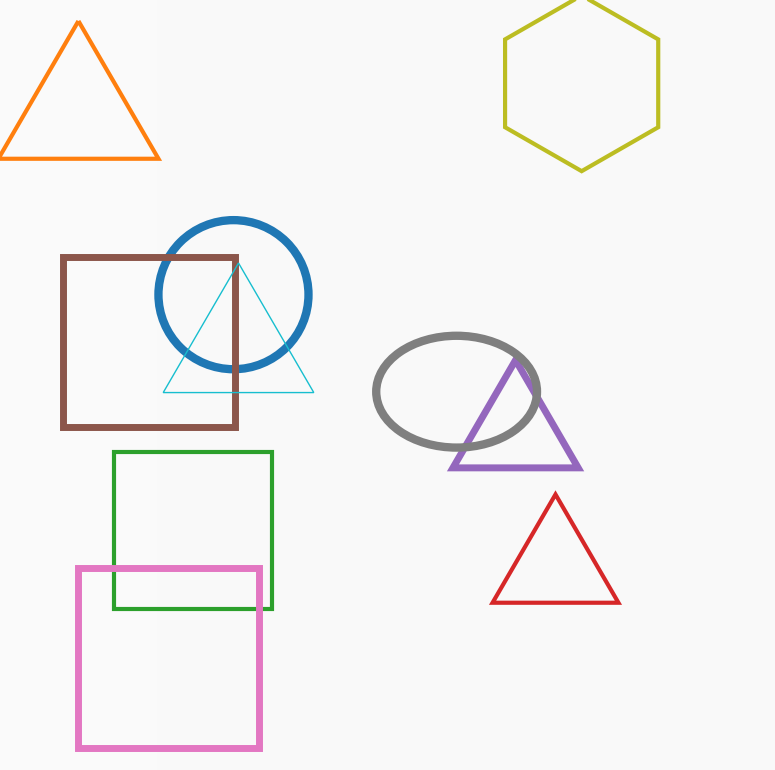[{"shape": "circle", "thickness": 3, "radius": 0.48, "center": [0.301, 0.617]}, {"shape": "triangle", "thickness": 1.5, "radius": 0.6, "center": [0.101, 0.853]}, {"shape": "square", "thickness": 1.5, "radius": 0.51, "center": [0.249, 0.311]}, {"shape": "triangle", "thickness": 1.5, "radius": 0.47, "center": [0.717, 0.264]}, {"shape": "triangle", "thickness": 2.5, "radius": 0.47, "center": [0.665, 0.439]}, {"shape": "square", "thickness": 2.5, "radius": 0.55, "center": [0.192, 0.556]}, {"shape": "square", "thickness": 2.5, "radius": 0.58, "center": [0.218, 0.145]}, {"shape": "oval", "thickness": 3, "radius": 0.52, "center": [0.589, 0.491]}, {"shape": "hexagon", "thickness": 1.5, "radius": 0.57, "center": [0.751, 0.892]}, {"shape": "triangle", "thickness": 0.5, "radius": 0.56, "center": [0.308, 0.546]}]